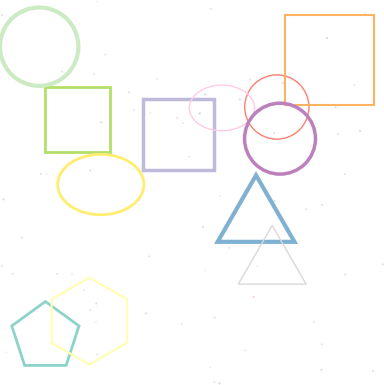[{"shape": "pentagon", "thickness": 2, "radius": 0.46, "center": [0.118, 0.125]}, {"shape": "hexagon", "thickness": 1.5, "radius": 0.57, "center": [0.232, 0.166]}, {"shape": "square", "thickness": 2.5, "radius": 0.46, "center": [0.464, 0.651]}, {"shape": "circle", "thickness": 1, "radius": 0.42, "center": [0.719, 0.722]}, {"shape": "triangle", "thickness": 3, "radius": 0.58, "center": [0.665, 0.43]}, {"shape": "square", "thickness": 1.5, "radius": 0.58, "center": [0.856, 0.844]}, {"shape": "square", "thickness": 2, "radius": 0.42, "center": [0.202, 0.689]}, {"shape": "oval", "thickness": 1, "radius": 0.42, "center": [0.576, 0.72]}, {"shape": "triangle", "thickness": 1, "radius": 0.51, "center": [0.707, 0.313]}, {"shape": "circle", "thickness": 2.5, "radius": 0.46, "center": [0.727, 0.64]}, {"shape": "circle", "thickness": 3, "radius": 0.51, "center": [0.102, 0.879]}, {"shape": "oval", "thickness": 2, "radius": 0.56, "center": [0.262, 0.521]}]